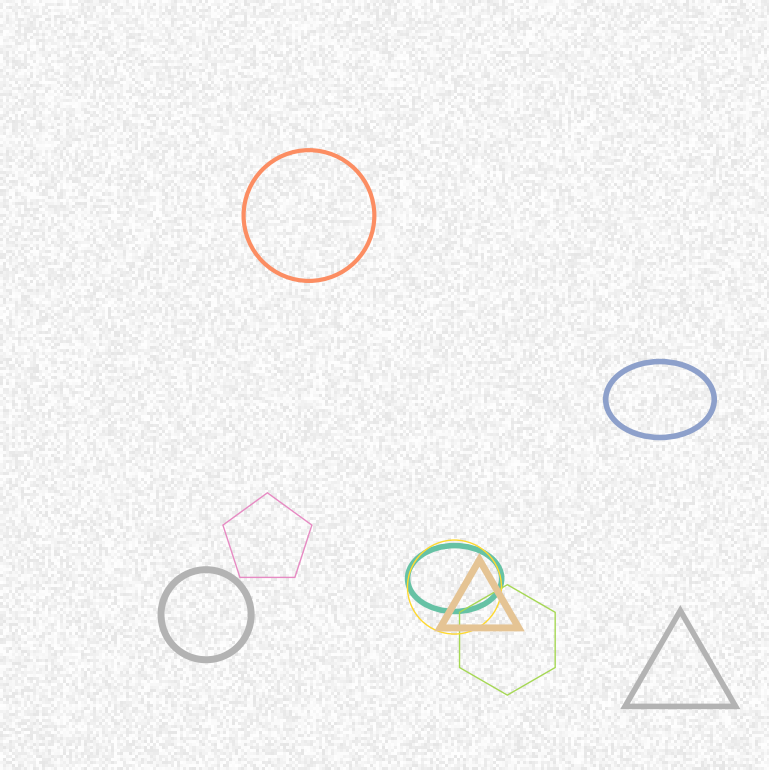[{"shape": "oval", "thickness": 2, "radius": 0.31, "center": [0.59, 0.249]}, {"shape": "circle", "thickness": 1.5, "radius": 0.42, "center": [0.401, 0.72]}, {"shape": "oval", "thickness": 2, "radius": 0.35, "center": [0.857, 0.481]}, {"shape": "pentagon", "thickness": 0.5, "radius": 0.3, "center": [0.347, 0.299]}, {"shape": "hexagon", "thickness": 0.5, "radius": 0.36, "center": [0.659, 0.169]}, {"shape": "circle", "thickness": 0.5, "radius": 0.31, "center": [0.59, 0.238]}, {"shape": "triangle", "thickness": 2.5, "radius": 0.29, "center": [0.623, 0.214]}, {"shape": "circle", "thickness": 2.5, "radius": 0.29, "center": [0.268, 0.202]}, {"shape": "triangle", "thickness": 2, "radius": 0.41, "center": [0.884, 0.124]}]